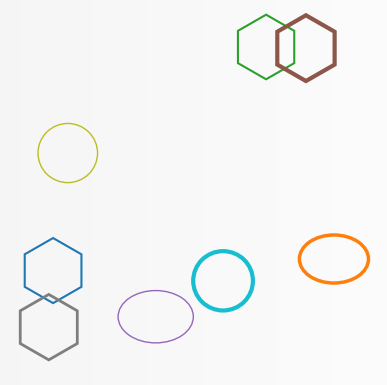[{"shape": "hexagon", "thickness": 1.5, "radius": 0.42, "center": [0.137, 0.297]}, {"shape": "oval", "thickness": 2.5, "radius": 0.45, "center": [0.862, 0.327]}, {"shape": "hexagon", "thickness": 1.5, "radius": 0.42, "center": [0.687, 0.878]}, {"shape": "oval", "thickness": 1, "radius": 0.49, "center": [0.402, 0.177]}, {"shape": "hexagon", "thickness": 3, "radius": 0.43, "center": [0.79, 0.875]}, {"shape": "hexagon", "thickness": 2, "radius": 0.42, "center": [0.126, 0.15]}, {"shape": "circle", "thickness": 1, "radius": 0.38, "center": [0.175, 0.602]}, {"shape": "circle", "thickness": 3, "radius": 0.39, "center": [0.576, 0.271]}]